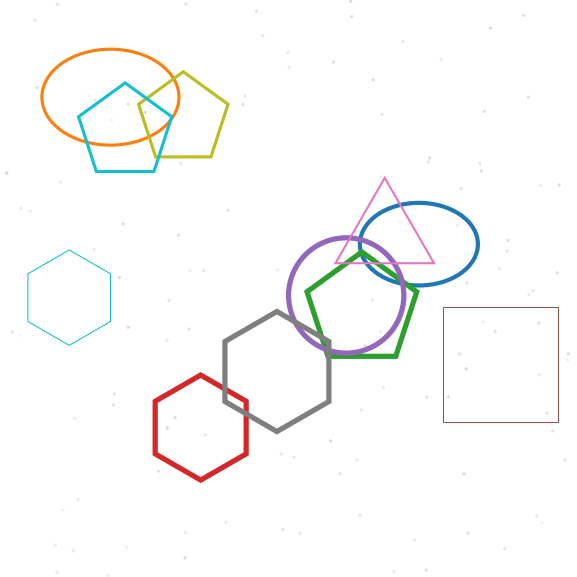[{"shape": "oval", "thickness": 2, "radius": 0.51, "center": [0.725, 0.576]}, {"shape": "oval", "thickness": 1.5, "radius": 0.59, "center": [0.191, 0.831]}, {"shape": "pentagon", "thickness": 2.5, "radius": 0.5, "center": [0.627, 0.463]}, {"shape": "hexagon", "thickness": 2.5, "radius": 0.45, "center": [0.347, 0.259]}, {"shape": "circle", "thickness": 2.5, "radius": 0.5, "center": [0.6, 0.488]}, {"shape": "square", "thickness": 0.5, "radius": 0.5, "center": [0.867, 0.368]}, {"shape": "triangle", "thickness": 1, "radius": 0.49, "center": [0.666, 0.593]}, {"shape": "hexagon", "thickness": 2.5, "radius": 0.52, "center": [0.48, 0.356]}, {"shape": "pentagon", "thickness": 1.5, "radius": 0.41, "center": [0.317, 0.793]}, {"shape": "hexagon", "thickness": 0.5, "radius": 0.41, "center": [0.12, 0.484]}, {"shape": "pentagon", "thickness": 1.5, "radius": 0.42, "center": [0.217, 0.771]}]